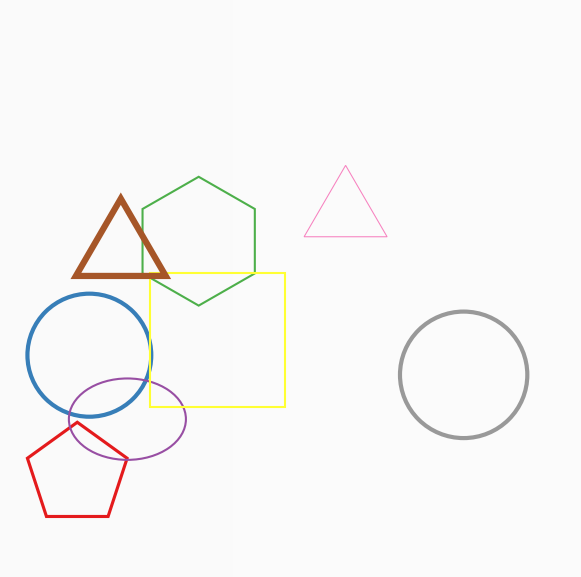[{"shape": "pentagon", "thickness": 1.5, "radius": 0.45, "center": [0.133, 0.178]}, {"shape": "circle", "thickness": 2, "radius": 0.53, "center": [0.154, 0.384]}, {"shape": "hexagon", "thickness": 1, "radius": 0.56, "center": [0.342, 0.581]}, {"shape": "oval", "thickness": 1, "radius": 0.5, "center": [0.219, 0.273]}, {"shape": "square", "thickness": 1, "radius": 0.58, "center": [0.374, 0.411]}, {"shape": "triangle", "thickness": 3, "radius": 0.45, "center": [0.208, 0.566]}, {"shape": "triangle", "thickness": 0.5, "radius": 0.41, "center": [0.595, 0.63]}, {"shape": "circle", "thickness": 2, "radius": 0.55, "center": [0.798, 0.35]}]